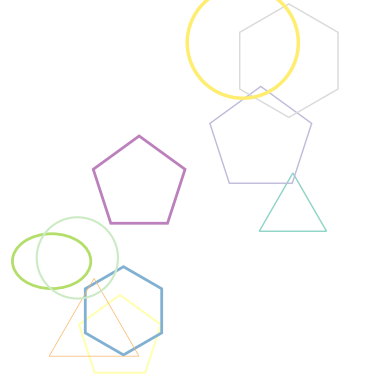[{"shape": "triangle", "thickness": 1, "radius": 0.5, "center": [0.761, 0.45]}, {"shape": "pentagon", "thickness": 1.5, "radius": 0.56, "center": [0.312, 0.122]}, {"shape": "pentagon", "thickness": 1, "radius": 0.69, "center": [0.677, 0.636]}, {"shape": "hexagon", "thickness": 2, "radius": 0.57, "center": [0.321, 0.193]}, {"shape": "triangle", "thickness": 0.5, "radius": 0.67, "center": [0.244, 0.142]}, {"shape": "oval", "thickness": 2, "radius": 0.51, "center": [0.134, 0.322]}, {"shape": "hexagon", "thickness": 1, "radius": 0.74, "center": [0.75, 0.842]}, {"shape": "pentagon", "thickness": 2, "radius": 0.63, "center": [0.361, 0.521]}, {"shape": "circle", "thickness": 1.5, "radius": 0.53, "center": [0.201, 0.33]}, {"shape": "circle", "thickness": 2.5, "radius": 0.72, "center": [0.631, 0.889]}]